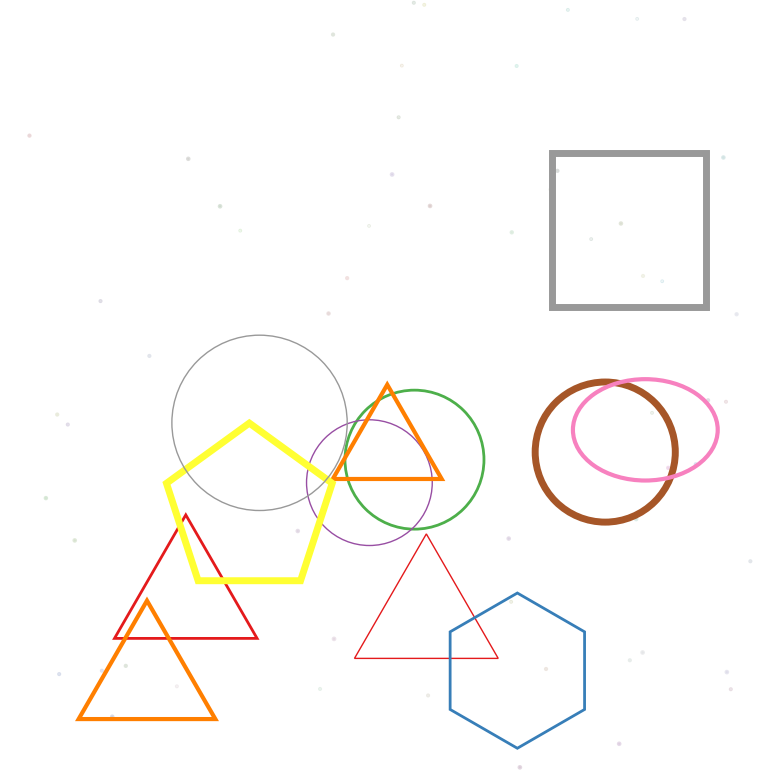[{"shape": "triangle", "thickness": 1, "radius": 0.53, "center": [0.241, 0.224]}, {"shape": "triangle", "thickness": 0.5, "radius": 0.54, "center": [0.554, 0.199]}, {"shape": "hexagon", "thickness": 1, "radius": 0.5, "center": [0.672, 0.129]}, {"shape": "circle", "thickness": 1, "radius": 0.45, "center": [0.538, 0.403]}, {"shape": "circle", "thickness": 0.5, "radius": 0.41, "center": [0.48, 0.373]}, {"shape": "triangle", "thickness": 1.5, "radius": 0.41, "center": [0.503, 0.419]}, {"shape": "triangle", "thickness": 1.5, "radius": 0.51, "center": [0.191, 0.117]}, {"shape": "pentagon", "thickness": 2.5, "radius": 0.57, "center": [0.324, 0.337]}, {"shape": "circle", "thickness": 2.5, "radius": 0.45, "center": [0.786, 0.413]}, {"shape": "oval", "thickness": 1.5, "radius": 0.47, "center": [0.838, 0.442]}, {"shape": "circle", "thickness": 0.5, "radius": 0.57, "center": [0.337, 0.451]}, {"shape": "square", "thickness": 2.5, "radius": 0.5, "center": [0.817, 0.701]}]